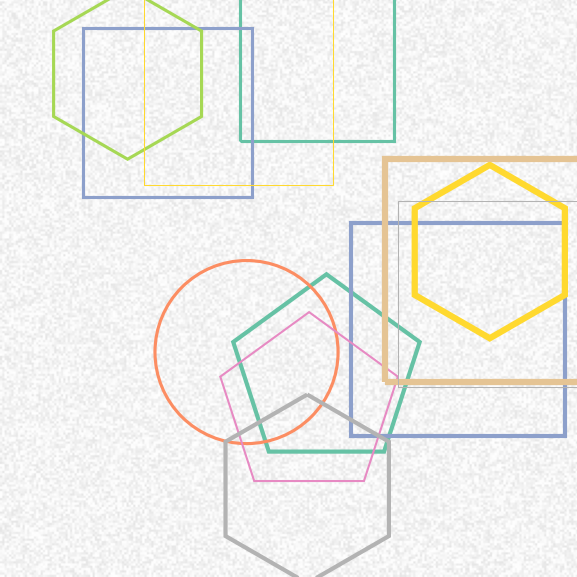[{"shape": "pentagon", "thickness": 2, "radius": 0.85, "center": [0.565, 0.354]}, {"shape": "square", "thickness": 1.5, "radius": 0.67, "center": [0.548, 0.889]}, {"shape": "circle", "thickness": 1.5, "radius": 0.79, "center": [0.427, 0.389]}, {"shape": "square", "thickness": 1.5, "radius": 0.73, "center": [0.29, 0.805]}, {"shape": "square", "thickness": 2, "radius": 0.92, "center": [0.793, 0.429]}, {"shape": "pentagon", "thickness": 1, "radius": 0.81, "center": [0.535, 0.297]}, {"shape": "hexagon", "thickness": 1.5, "radius": 0.74, "center": [0.221, 0.871]}, {"shape": "hexagon", "thickness": 3, "radius": 0.75, "center": [0.848, 0.563]}, {"shape": "square", "thickness": 0.5, "radius": 0.82, "center": [0.414, 0.842]}, {"shape": "square", "thickness": 3, "radius": 0.96, "center": [0.859, 0.53]}, {"shape": "hexagon", "thickness": 2, "radius": 0.82, "center": [0.532, 0.153]}, {"shape": "square", "thickness": 0.5, "radius": 0.81, "center": [0.85, 0.49]}]